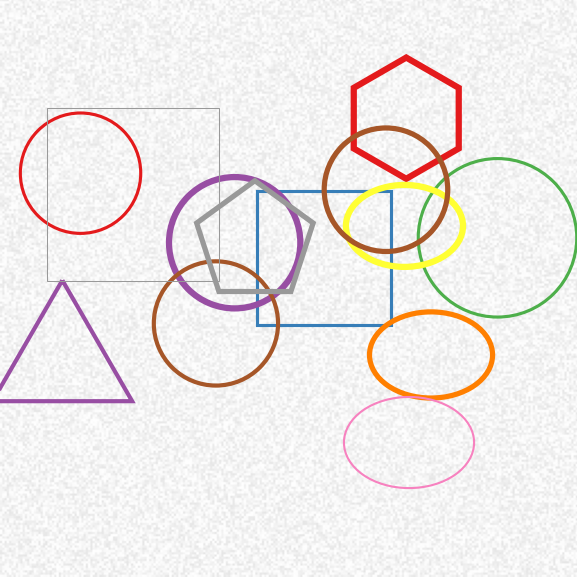[{"shape": "circle", "thickness": 1.5, "radius": 0.52, "center": [0.139, 0.699]}, {"shape": "hexagon", "thickness": 3, "radius": 0.52, "center": [0.703, 0.795]}, {"shape": "square", "thickness": 1.5, "radius": 0.58, "center": [0.562, 0.553]}, {"shape": "circle", "thickness": 1.5, "radius": 0.69, "center": [0.861, 0.587]}, {"shape": "triangle", "thickness": 2, "radius": 0.7, "center": [0.108, 0.374]}, {"shape": "circle", "thickness": 3, "radius": 0.57, "center": [0.406, 0.579]}, {"shape": "oval", "thickness": 2.5, "radius": 0.53, "center": [0.746, 0.384]}, {"shape": "oval", "thickness": 3, "radius": 0.51, "center": [0.7, 0.608]}, {"shape": "circle", "thickness": 2, "radius": 0.54, "center": [0.374, 0.439]}, {"shape": "circle", "thickness": 2.5, "radius": 0.53, "center": [0.668, 0.671]}, {"shape": "oval", "thickness": 1, "radius": 0.56, "center": [0.708, 0.233]}, {"shape": "square", "thickness": 0.5, "radius": 0.75, "center": [0.23, 0.662]}, {"shape": "pentagon", "thickness": 2.5, "radius": 0.53, "center": [0.441, 0.58]}]